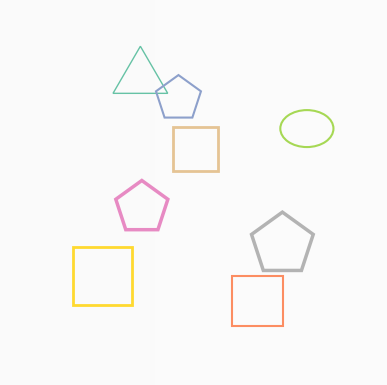[{"shape": "triangle", "thickness": 1, "radius": 0.41, "center": [0.362, 0.798]}, {"shape": "square", "thickness": 1.5, "radius": 0.33, "center": [0.664, 0.217]}, {"shape": "pentagon", "thickness": 1.5, "radius": 0.31, "center": [0.461, 0.744]}, {"shape": "pentagon", "thickness": 2.5, "radius": 0.35, "center": [0.366, 0.461]}, {"shape": "oval", "thickness": 1.5, "radius": 0.34, "center": [0.792, 0.666]}, {"shape": "square", "thickness": 2, "radius": 0.38, "center": [0.265, 0.283]}, {"shape": "square", "thickness": 2, "radius": 0.29, "center": [0.505, 0.613]}, {"shape": "pentagon", "thickness": 2.5, "radius": 0.42, "center": [0.729, 0.365]}]